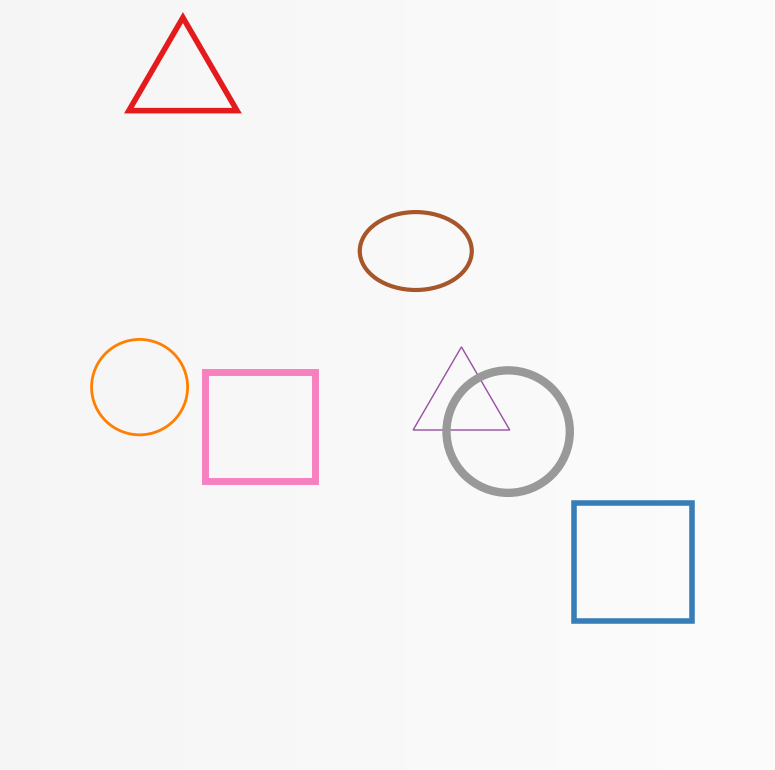[{"shape": "triangle", "thickness": 2, "radius": 0.4, "center": [0.236, 0.897]}, {"shape": "square", "thickness": 2, "radius": 0.38, "center": [0.817, 0.27]}, {"shape": "triangle", "thickness": 0.5, "radius": 0.36, "center": [0.595, 0.478]}, {"shape": "circle", "thickness": 1, "radius": 0.31, "center": [0.18, 0.497]}, {"shape": "oval", "thickness": 1.5, "radius": 0.36, "center": [0.536, 0.674]}, {"shape": "square", "thickness": 2.5, "radius": 0.36, "center": [0.335, 0.446]}, {"shape": "circle", "thickness": 3, "radius": 0.4, "center": [0.656, 0.439]}]